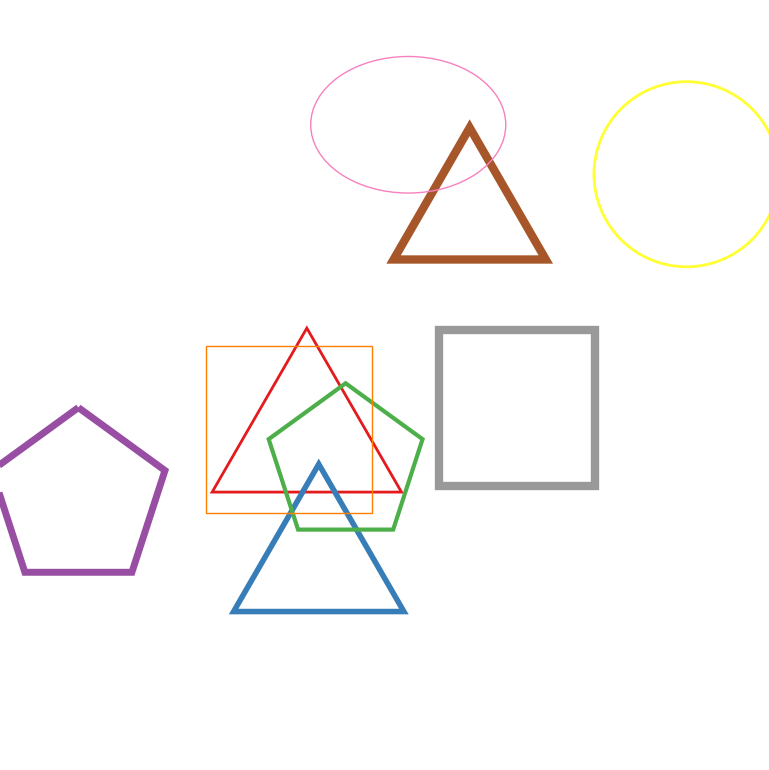[{"shape": "triangle", "thickness": 1, "radius": 0.71, "center": [0.398, 0.432]}, {"shape": "triangle", "thickness": 2, "radius": 0.64, "center": [0.414, 0.27]}, {"shape": "pentagon", "thickness": 1.5, "radius": 0.53, "center": [0.449, 0.397]}, {"shape": "pentagon", "thickness": 2.5, "radius": 0.59, "center": [0.102, 0.352]}, {"shape": "square", "thickness": 0.5, "radius": 0.54, "center": [0.375, 0.442]}, {"shape": "circle", "thickness": 1, "radius": 0.6, "center": [0.892, 0.774]}, {"shape": "triangle", "thickness": 3, "radius": 0.57, "center": [0.61, 0.72]}, {"shape": "oval", "thickness": 0.5, "radius": 0.63, "center": [0.53, 0.838]}, {"shape": "square", "thickness": 3, "radius": 0.51, "center": [0.671, 0.47]}]